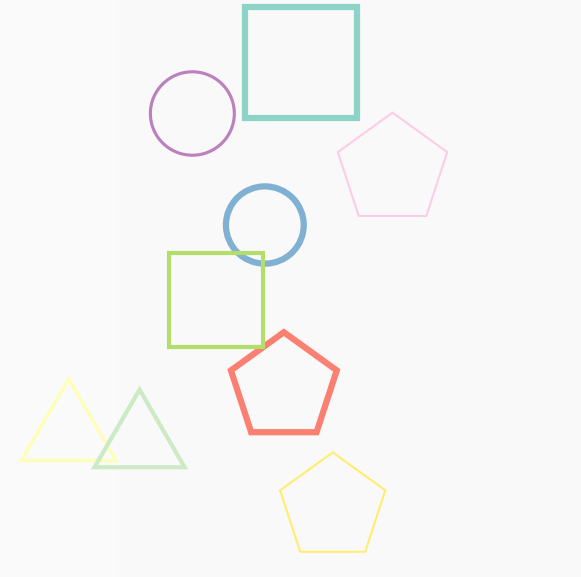[{"shape": "square", "thickness": 3, "radius": 0.48, "center": [0.517, 0.891]}, {"shape": "triangle", "thickness": 1.5, "radius": 0.47, "center": [0.118, 0.249]}, {"shape": "pentagon", "thickness": 3, "radius": 0.48, "center": [0.488, 0.328]}, {"shape": "circle", "thickness": 3, "radius": 0.33, "center": [0.456, 0.609]}, {"shape": "square", "thickness": 2, "radius": 0.41, "center": [0.371, 0.48]}, {"shape": "pentagon", "thickness": 1, "radius": 0.49, "center": [0.675, 0.705]}, {"shape": "circle", "thickness": 1.5, "radius": 0.36, "center": [0.331, 0.803]}, {"shape": "triangle", "thickness": 2, "radius": 0.45, "center": [0.24, 0.235]}, {"shape": "pentagon", "thickness": 1, "radius": 0.48, "center": [0.572, 0.121]}]